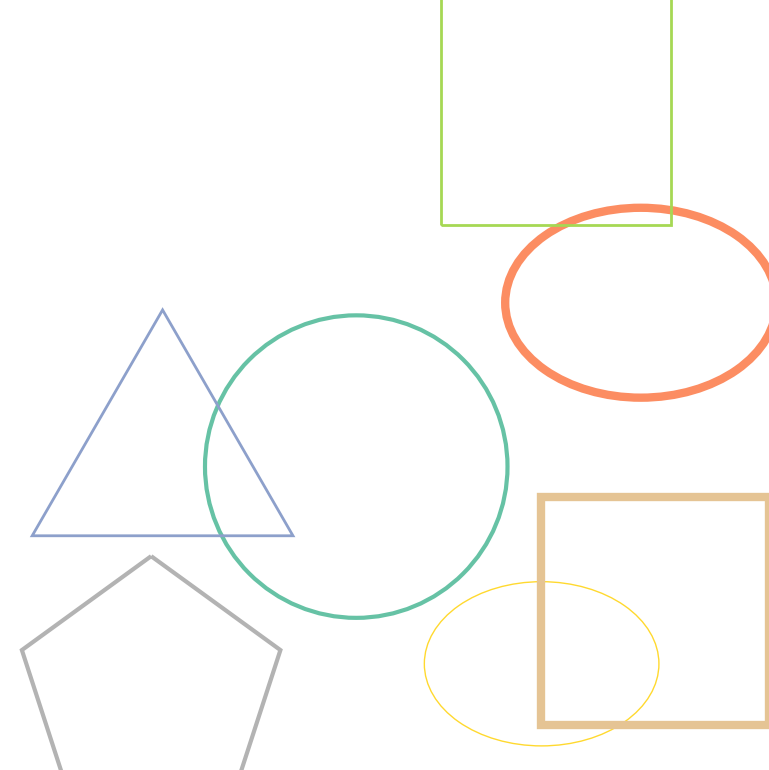[{"shape": "circle", "thickness": 1.5, "radius": 0.98, "center": [0.463, 0.394]}, {"shape": "oval", "thickness": 3, "radius": 0.88, "center": [0.832, 0.607]}, {"shape": "triangle", "thickness": 1, "radius": 0.98, "center": [0.211, 0.402]}, {"shape": "square", "thickness": 1, "radius": 0.75, "center": [0.722, 0.857]}, {"shape": "oval", "thickness": 0.5, "radius": 0.76, "center": [0.703, 0.138]}, {"shape": "square", "thickness": 3, "radius": 0.74, "center": [0.85, 0.206]}, {"shape": "pentagon", "thickness": 1.5, "radius": 0.88, "center": [0.196, 0.101]}]